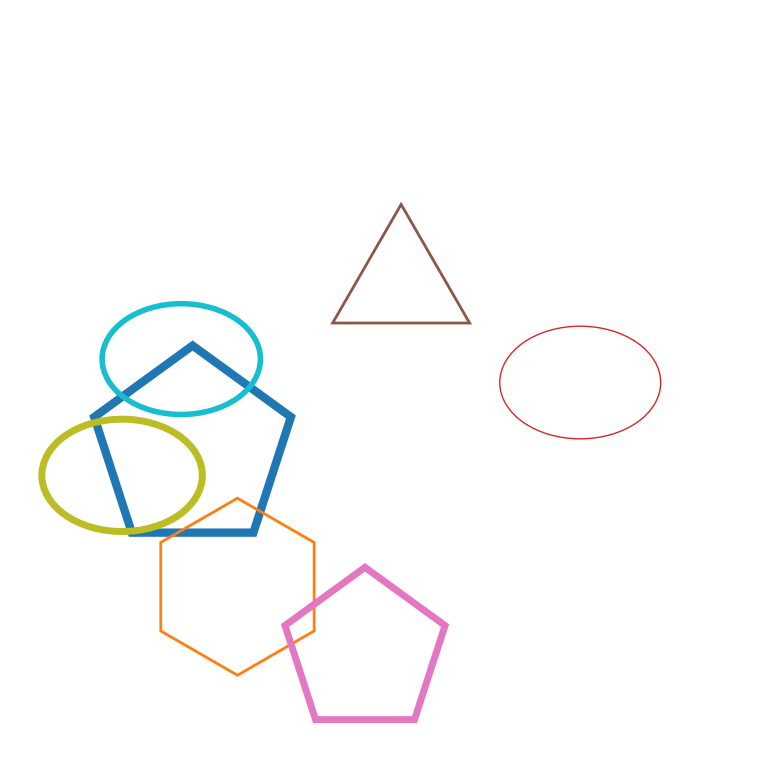[{"shape": "pentagon", "thickness": 3, "radius": 0.67, "center": [0.25, 0.417]}, {"shape": "hexagon", "thickness": 1, "radius": 0.57, "center": [0.308, 0.238]}, {"shape": "oval", "thickness": 0.5, "radius": 0.52, "center": [0.754, 0.503]}, {"shape": "triangle", "thickness": 1, "radius": 0.51, "center": [0.521, 0.632]}, {"shape": "pentagon", "thickness": 2.5, "radius": 0.55, "center": [0.474, 0.154]}, {"shape": "oval", "thickness": 2.5, "radius": 0.52, "center": [0.159, 0.383]}, {"shape": "oval", "thickness": 2, "radius": 0.51, "center": [0.235, 0.534]}]